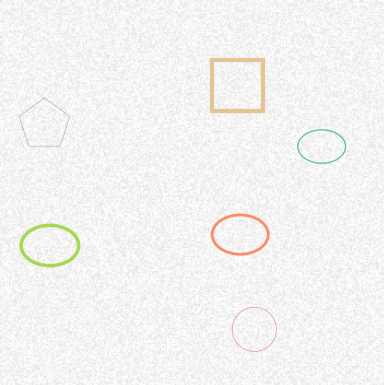[{"shape": "oval", "thickness": 1, "radius": 0.31, "center": [0.836, 0.619]}, {"shape": "oval", "thickness": 2, "radius": 0.36, "center": [0.624, 0.391]}, {"shape": "circle", "thickness": 0.5, "radius": 0.29, "center": [0.661, 0.144]}, {"shape": "oval", "thickness": 2.5, "radius": 0.37, "center": [0.13, 0.362]}, {"shape": "square", "thickness": 3, "radius": 0.33, "center": [0.616, 0.779]}, {"shape": "pentagon", "thickness": 0.5, "radius": 0.35, "center": [0.115, 0.676]}]